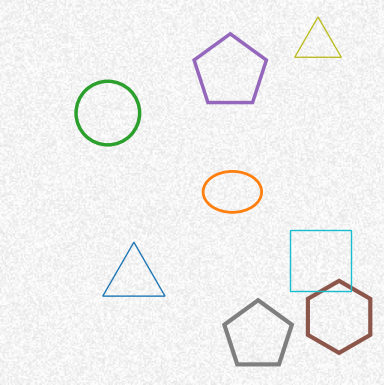[{"shape": "triangle", "thickness": 1, "radius": 0.47, "center": [0.348, 0.278]}, {"shape": "oval", "thickness": 2, "radius": 0.38, "center": [0.604, 0.502]}, {"shape": "circle", "thickness": 2.5, "radius": 0.41, "center": [0.28, 0.706]}, {"shape": "pentagon", "thickness": 2.5, "radius": 0.49, "center": [0.598, 0.813]}, {"shape": "hexagon", "thickness": 3, "radius": 0.47, "center": [0.881, 0.177]}, {"shape": "pentagon", "thickness": 3, "radius": 0.46, "center": [0.67, 0.128]}, {"shape": "triangle", "thickness": 1, "radius": 0.35, "center": [0.826, 0.886]}, {"shape": "square", "thickness": 1, "radius": 0.4, "center": [0.833, 0.323]}]